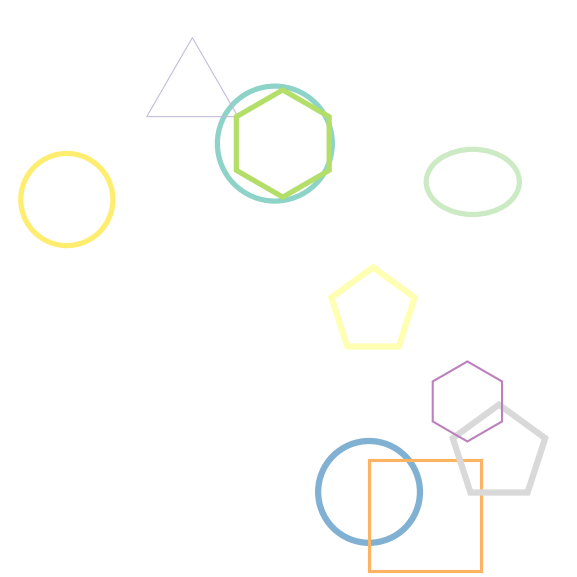[{"shape": "circle", "thickness": 2.5, "radius": 0.5, "center": [0.476, 0.75]}, {"shape": "pentagon", "thickness": 3, "radius": 0.38, "center": [0.646, 0.46]}, {"shape": "triangle", "thickness": 0.5, "radius": 0.46, "center": [0.333, 0.843]}, {"shape": "circle", "thickness": 3, "radius": 0.44, "center": [0.639, 0.147]}, {"shape": "square", "thickness": 1.5, "radius": 0.48, "center": [0.736, 0.106]}, {"shape": "hexagon", "thickness": 2.5, "radius": 0.46, "center": [0.49, 0.751]}, {"shape": "pentagon", "thickness": 3, "radius": 0.42, "center": [0.864, 0.214]}, {"shape": "hexagon", "thickness": 1, "radius": 0.35, "center": [0.809, 0.304]}, {"shape": "oval", "thickness": 2.5, "radius": 0.4, "center": [0.819, 0.684]}, {"shape": "circle", "thickness": 2.5, "radius": 0.4, "center": [0.116, 0.654]}]